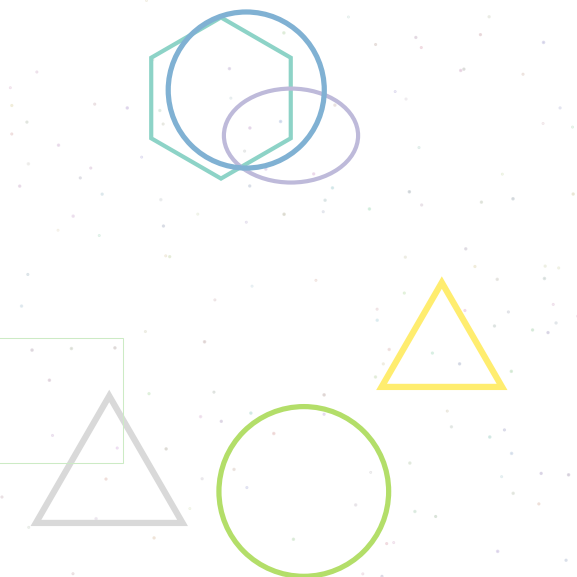[{"shape": "hexagon", "thickness": 2, "radius": 0.7, "center": [0.383, 0.829]}, {"shape": "oval", "thickness": 2, "radius": 0.58, "center": [0.504, 0.764]}, {"shape": "circle", "thickness": 2.5, "radius": 0.68, "center": [0.426, 0.843]}, {"shape": "circle", "thickness": 2.5, "radius": 0.73, "center": [0.526, 0.148]}, {"shape": "triangle", "thickness": 3, "radius": 0.73, "center": [0.189, 0.167]}, {"shape": "square", "thickness": 0.5, "radius": 0.54, "center": [0.104, 0.306]}, {"shape": "triangle", "thickness": 3, "radius": 0.6, "center": [0.765, 0.389]}]